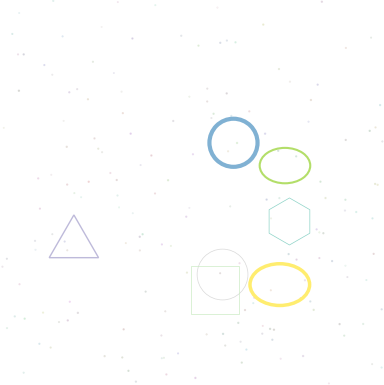[{"shape": "hexagon", "thickness": 0.5, "radius": 0.31, "center": [0.752, 0.425]}, {"shape": "triangle", "thickness": 1, "radius": 0.37, "center": [0.192, 0.368]}, {"shape": "circle", "thickness": 3, "radius": 0.31, "center": [0.606, 0.629]}, {"shape": "oval", "thickness": 1.5, "radius": 0.33, "center": [0.74, 0.57]}, {"shape": "circle", "thickness": 0.5, "radius": 0.33, "center": [0.578, 0.287]}, {"shape": "square", "thickness": 0.5, "radius": 0.31, "center": [0.559, 0.247]}, {"shape": "oval", "thickness": 2.5, "radius": 0.39, "center": [0.727, 0.261]}]